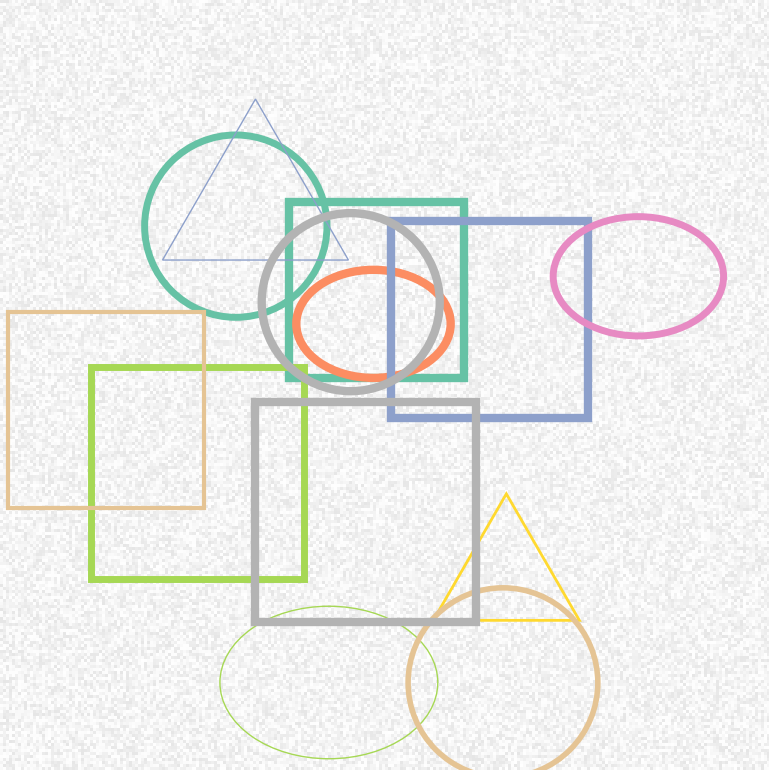[{"shape": "square", "thickness": 3, "radius": 0.57, "center": [0.489, 0.623]}, {"shape": "circle", "thickness": 2.5, "radius": 0.59, "center": [0.306, 0.706]}, {"shape": "oval", "thickness": 3, "radius": 0.5, "center": [0.485, 0.579]}, {"shape": "square", "thickness": 3, "radius": 0.64, "center": [0.635, 0.585]}, {"shape": "triangle", "thickness": 0.5, "radius": 0.7, "center": [0.332, 0.732]}, {"shape": "oval", "thickness": 2.5, "radius": 0.55, "center": [0.829, 0.641]}, {"shape": "oval", "thickness": 0.5, "radius": 0.71, "center": [0.427, 0.114]}, {"shape": "square", "thickness": 2.5, "radius": 0.69, "center": [0.256, 0.385]}, {"shape": "triangle", "thickness": 1, "radius": 0.55, "center": [0.658, 0.249]}, {"shape": "circle", "thickness": 2, "radius": 0.62, "center": [0.653, 0.113]}, {"shape": "square", "thickness": 1.5, "radius": 0.64, "center": [0.137, 0.467]}, {"shape": "square", "thickness": 3, "radius": 0.72, "center": [0.475, 0.335]}, {"shape": "circle", "thickness": 3, "radius": 0.58, "center": [0.455, 0.608]}]